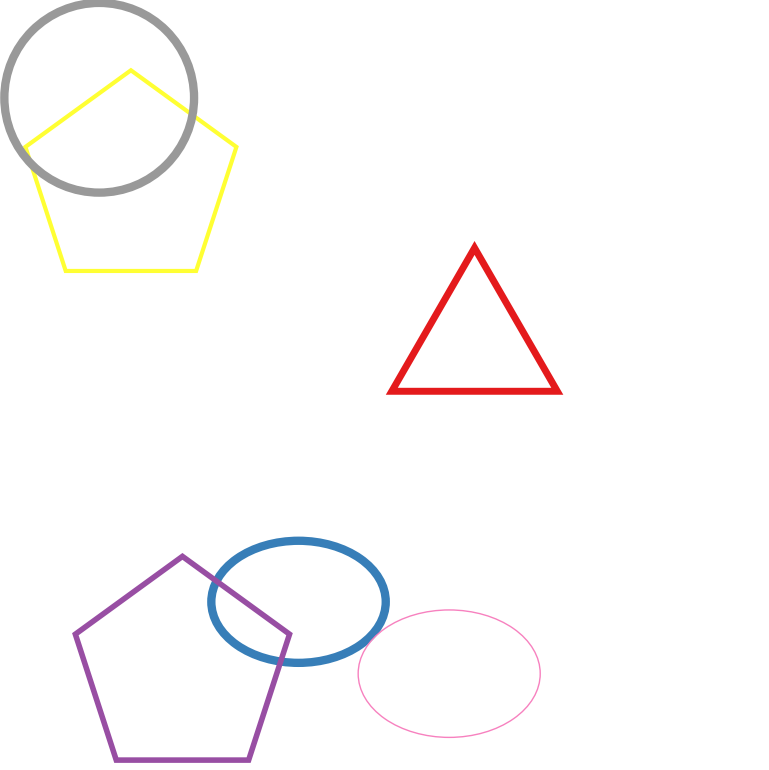[{"shape": "triangle", "thickness": 2.5, "radius": 0.62, "center": [0.616, 0.554]}, {"shape": "oval", "thickness": 3, "radius": 0.57, "center": [0.388, 0.218]}, {"shape": "pentagon", "thickness": 2, "radius": 0.73, "center": [0.237, 0.131]}, {"shape": "pentagon", "thickness": 1.5, "radius": 0.72, "center": [0.17, 0.765]}, {"shape": "oval", "thickness": 0.5, "radius": 0.59, "center": [0.583, 0.125]}, {"shape": "circle", "thickness": 3, "radius": 0.62, "center": [0.129, 0.873]}]